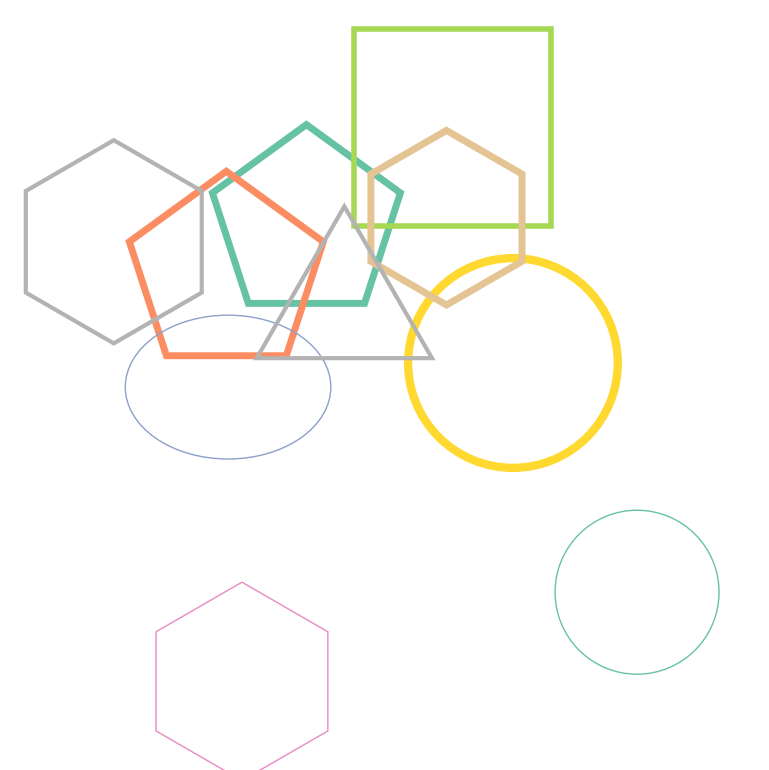[{"shape": "circle", "thickness": 0.5, "radius": 0.53, "center": [0.827, 0.231]}, {"shape": "pentagon", "thickness": 2.5, "radius": 0.64, "center": [0.398, 0.71]}, {"shape": "pentagon", "thickness": 2.5, "radius": 0.66, "center": [0.294, 0.645]}, {"shape": "oval", "thickness": 0.5, "radius": 0.67, "center": [0.296, 0.497]}, {"shape": "hexagon", "thickness": 0.5, "radius": 0.64, "center": [0.314, 0.115]}, {"shape": "square", "thickness": 2, "radius": 0.64, "center": [0.588, 0.834]}, {"shape": "circle", "thickness": 3, "radius": 0.68, "center": [0.666, 0.529]}, {"shape": "hexagon", "thickness": 2.5, "radius": 0.57, "center": [0.58, 0.717]}, {"shape": "triangle", "thickness": 1.5, "radius": 0.66, "center": [0.447, 0.601]}, {"shape": "hexagon", "thickness": 1.5, "radius": 0.66, "center": [0.148, 0.686]}]